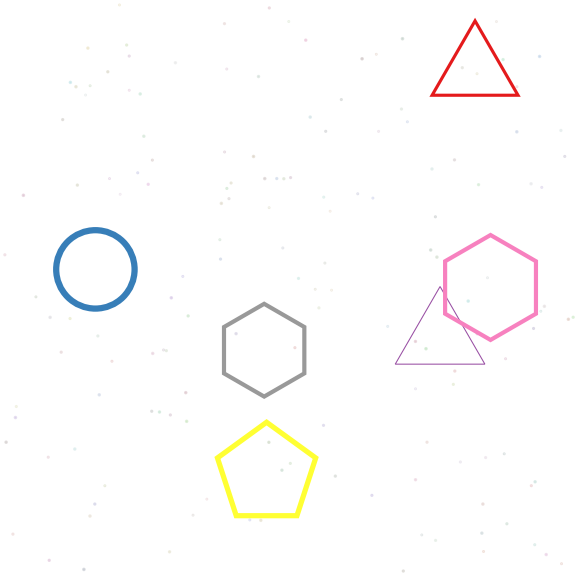[{"shape": "triangle", "thickness": 1.5, "radius": 0.43, "center": [0.823, 0.877]}, {"shape": "circle", "thickness": 3, "radius": 0.34, "center": [0.165, 0.533]}, {"shape": "triangle", "thickness": 0.5, "radius": 0.45, "center": [0.762, 0.413]}, {"shape": "pentagon", "thickness": 2.5, "radius": 0.45, "center": [0.462, 0.179]}, {"shape": "hexagon", "thickness": 2, "radius": 0.45, "center": [0.849, 0.501]}, {"shape": "hexagon", "thickness": 2, "radius": 0.4, "center": [0.457, 0.393]}]